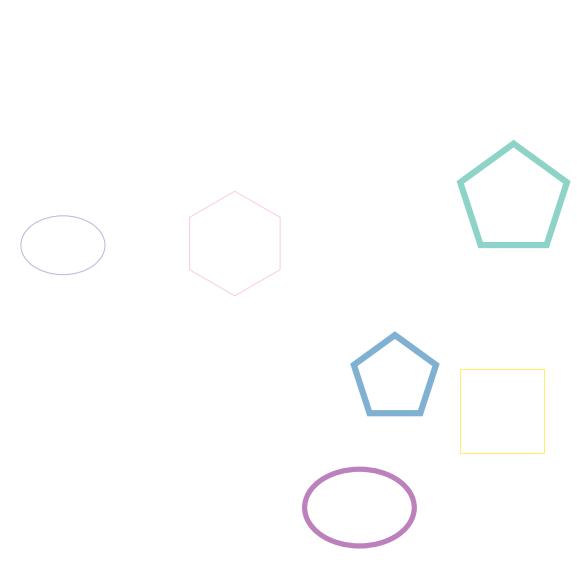[{"shape": "pentagon", "thickness": 3, "radius": 0.49, "center": [0.889, 0.653]}, {"shape": "oval", "thickness": 0.5, "radius": 0.36, "center": [0.109, 0.574]}, {"shape": "pentagon", "thickness": 3, "radius": 0.37, "center": [0.684, 0.344]}, {"shape": "hexagon", "thickness": 0.5, "radius": 0.45, "center": [0.407, 0.577]}, {"shape": "oval", "thickness": 2.5, "radius": 0.47, "center": [0.622, 0.12]}, {"shape": "square", "thickness": 0.5, "radius": 0.36, "center": [0.869, 0.287]}]